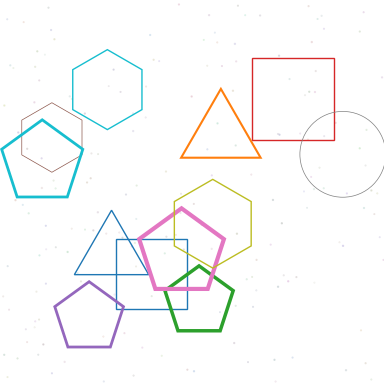[{"shape": "triangle", "thickness": 1, "radius": 0.56, "center": [0.29, 0.342]}, {"shape": "square", "thickness": 1, "radius": 0.46, "center": [0.394, 0.288]}, {"shape": "triangle", "thickness": 1.5, "radius": 0.6, "center": [0.574, 0.65]}, {"shape": "pentagon", "thickness": 2.5, "radius": 0.47, "center": [0.517, 0.216]}, {"shape": "square", "thickness": 1, "radius": 0.53, "center": [0.761, 0.742]}, {"shape": "pentagon", "thickness": 2, "radius": 0.47, "center": [0.232, 0.175]}, {"shape": "hexagon", "thickness": 0.5, "radius": 0.45, "center": [0.135, 0.643]}, {"shape": "pentagon", "thickness": 3, "radius": 0.58, "center": [0.472, 0.343]}, {"shape": "circle", "thickness": 0.5, "radius": 0.56, "center": [0.89, 0.599]}, {"shape": "hexagon", "thickness": 1, "radius": 0.58, "center": [0.553, 0.419]}, {"shape": "hexagon", "thickness": 1, "radius": 0.52, "center": [0.279, 0.767]}, {"shape": "pentagon", "thickness": 2, "radius": 0.55, "center": [0.11, 0.578]}]